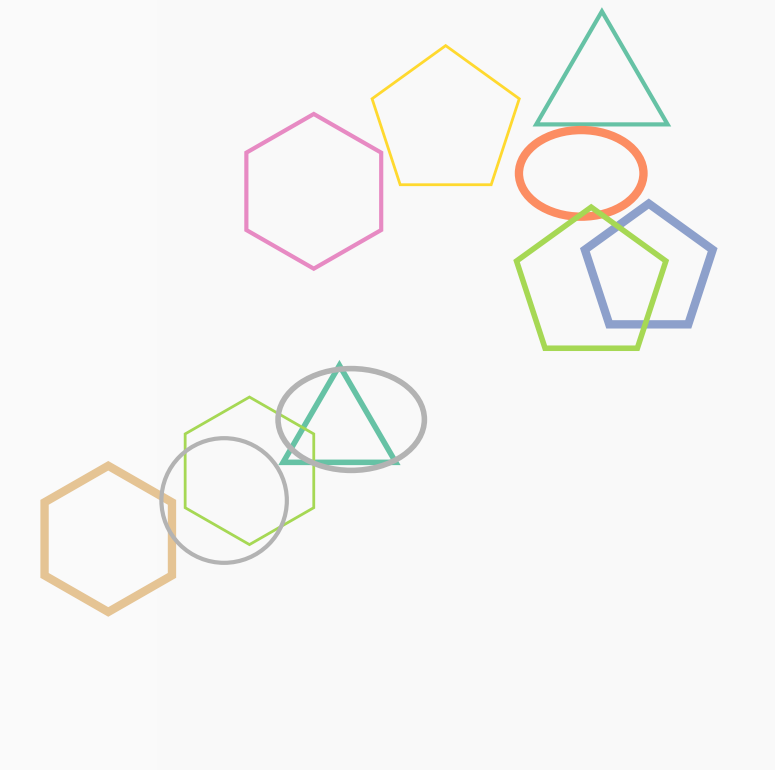[{"shape": "triangle", "thickness": 1.5, "radius": 0.49, "center": [0.777, 0.887]}, {"shape": "triangle", "thickness": 2, "radius": 0.42, "center": [0.438, 0.442]}, {"shape": "oval", "thickness": 3, "radius": 0.4, "center": [0.75, 0.775]}, {"shape": "pentagon", "thickness": 3, "radius": 0.43, "center": [0.837, 0.649]}, {"shape": "hexagon", "thickness": 1.5, "radius": 0.5, "center": [0.405, 0.752]}, {"shape": "pentagon", "thickness": 2, "radius": 0.51, "center": [0.763, 0.63]}, {"shape": "hexagon", "thickness": 1, "radius": 0.48, "center": [0.322, 0.389]}, {"shape": "pentagon", "thickness": 1, "radius": 0.5, "center": [0.575, 0.841]}, {"shape": "hexagon", "thickness": 3, "radius": 0.47, "center": [0.14, 0.3]}, {"shape": "circle", "thickness": 1.5, "radius": 0.4, "center": [0.289, 0.35]}, {"shape": "oval", "thickness": 2, "radius": 0.47, "center": [0.453, 0.455]}]